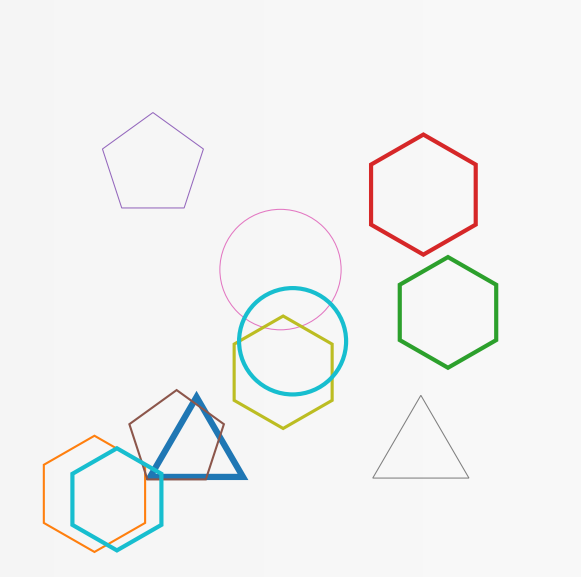[{"shape": "triangle", "thickness": 3, "radius": 0.46, "center": [0.338, 0.219]}, {"shape": "hexagon", "thickness": 1, "radius": 0.5, "center": [0.163, 0.144]}, {"shape": "hexagon", "thickness": 2, "radius": 0.48, "center": [0.771, 0.458]}, {"shape": "hexagon", "thickness": 2, "radius": 0.52, "center": [0.728, 0.662]}, {"shape": "pentagon", "thickness": 0.5, "radius": 0.46, "center": [0.263, 0.713]}, {"shape": "pentagon", "thickness": 1, "radius": 0.43, "center": [0.304, 0.238]}, {"shape": "circle", "thickness": 0.5, "radius": 0.52, "center": [0.483, 0.532]}, {"shape": "triangle", "thickness": 0.5, "radius": 0.48, "center": [0.724, 0.219]}, {"shape": "hexagon", "thickness": 1.5, "radius": 0.49, "center": [0.487, 0.355]}, {"shape": "hexagon", "thickness": 2, "radius": 0.44, "center": [0.201, 0.134]}, {"shape": "circle", "thickness": 2, "radius": 0.46, "center": [0.503, 0.408]}]